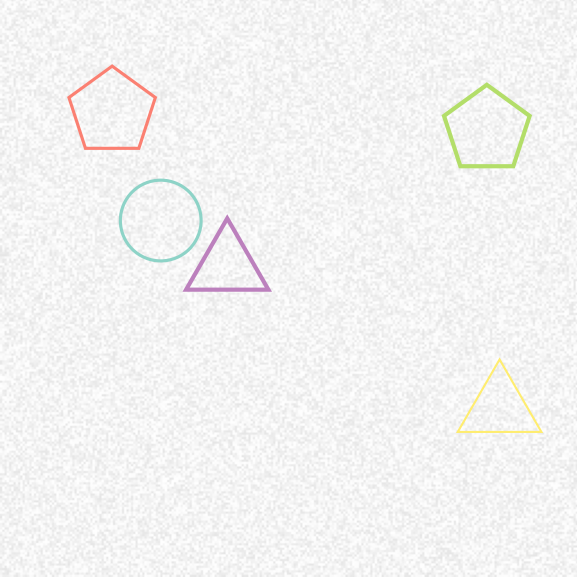[{"shape": "circle", "thickness": 1.5, "radius": 0.35, "center": [0.278, 0.617]}, {"shape": "pentagon", "thickness": 1.5, "radius": 0.39, "center": [0.194, 0.806]}, {"shape": "pentagon", "thickness": 2, "radius": 0.39, "center": [0.843, 0.774]}, {"shape": "triangle", "thickness": 2, "radius": 0.41, "center": [0.393, 0.539]}, {"shape": "triangle", "thickness": 1, "radius": 0.42, "center": [0.865, 0.293]}]